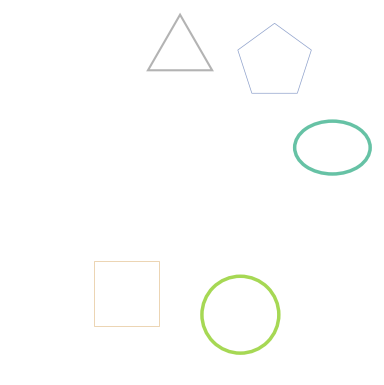[{"shape": "oval", "thickness": 2.5, "radius": 0.49, "center": [0.863, 0.617]}, {"shape": "pentagon", "thickness": 0.5, "radius": 0.5, "center": [0.713, 0.839]}, {"shape": "circle", "thickness": 2.5, "radius": 0.5, "center": [0.624, 0.183]}, {"shape": "square", "thickness": 0.5, "radius": 0.42, "center": [0.329, 0.237]}, {"shape": "triangle", "thickness": 1.5, "radius": 0.48, "center": [0.468, 0.866]}]